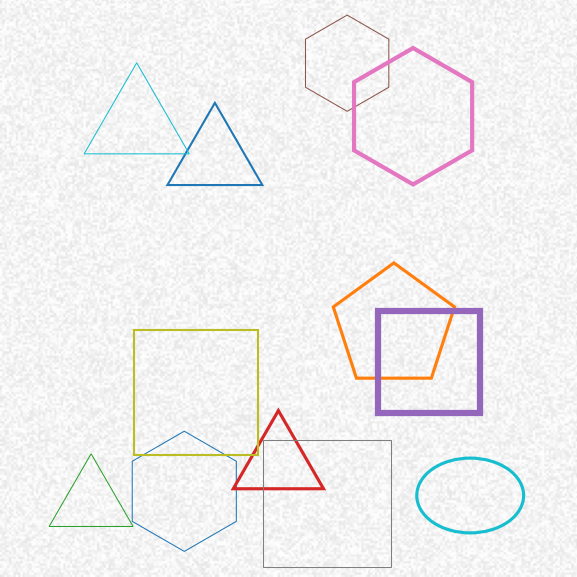[{"shape": "hexagon", "thickness": 0.5, "radius": 0.52, "center": [0.319, 0.148]}, {"shape": "triangle", "thickness": 1, "radius": 0.47, "center": [0.372, 0.726]}, {"shape": "pentagon", "thickness": 1.5, "radius": 0.55, "center": [0.682, 0.434]}, {"shape": "triangle", "thickness": 0.5, "radius": 0.42, "center": [0.158, 0.129]}, {"shape": "triangle", "thickness": 1.5, "radius": 0.45, "center": [0.482, 0.198]}, {"shape": "square", "thickness": 3, "radius": 0.44, "center": [0.743, 0.373]}, {"shape": "hexagon", "thickness": 0.5, "radius": 0.42, "center": [0.601, 0.89]}, {"shape": "hexagon", "thickness": 2, "radius": 0.59, "center": [0.715, 0.798]}, {"shape": "square", "thickness": 0.5, "radius": 0.55, "center": [0.566, 0.127]}, {"shape": "square", "thickness": 1, "radius": 0.54, "center": [0.34, 0.32]}, {"shape": "oval", "thickness": 1.5, "radius": 0.46, "center": [0.814, 0.141]}, {"shape": "triangle", "thickness": 0.5, "radius": 0.53, "center": [0.237, 0.785]}]